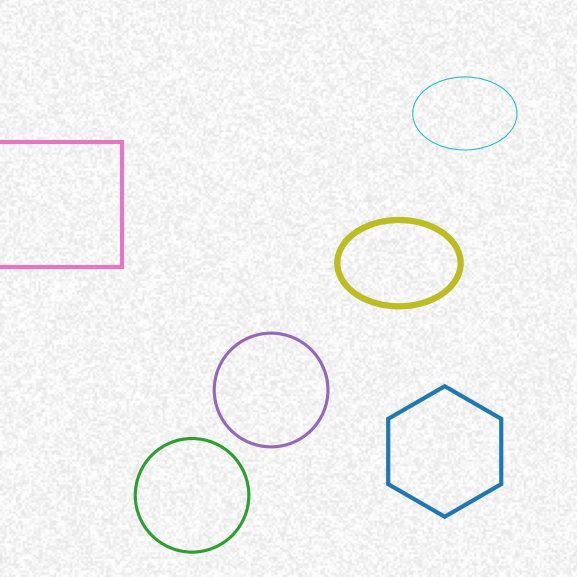[{"shape": "hexagon", "thickness": 2, "radius": 0.57, "center": [0.77, 0.217]}, {"shape": "circle", "thickness": 1.5, "radius": 0.49, "center": [0.333, 0.141]}, {"shape": "circle", "thickness": 1.5, "radius": 0.49, "center": [0.469, 0.324]}, {"shape": "square", "thickness": 2, "radius": 0.54, "center": [0.103, 0.645]}, {"shape": "oval", "thickness": 3, "radius": 0.53, "center": [0.691, 0.543]}, {"shape": "oval", "thickness": 0.5, "radius": 0.45, "center": [0.805, 0.803]}]